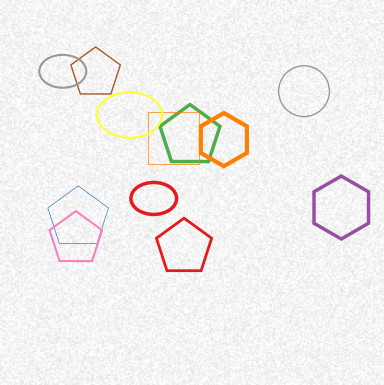[{"shape": "oval", "thickness": 2.5, "radius": 0.3, "center": [0.399, 0.485]}, {"shape": "pentagon", "thickness": 2, "radius": 0.38, "center": [0.478, 0.358]}, {"shape": "pentagon", "thickness": 0.5, "radius": 0.41, "center": [0.203, 0.434]}, {"shape": "pentagon", "thickness": 2.5, "radius": 0.41, "center": [0.493, 0.647]}, {"shape": "hexagon", "thickness": 2.5, "radius": 0.41, "center": [0.886, 0.461]}, {"shape": "square", "thickness": 0.5, "radius": 0.33, "center": [0.45, 0.642]}, {"shape": "hexagon", "thickness": 3, "radius": 0.35, "center": [0.581, 0.637]}, {"shape": "oval", "thickness": 1.5, "radius": 0.42, "center": [0.337, 0.701]}, {"shape": "pentagon", "thickness": 1, "radius": 0.34, "center": [0.248, 0.811]}, {"shape": "pentagon", "thickness": 1.5, "radius": 0.36, "center": [0.197, 0.38]}, {"shape": "oval", "thickness": 1.5, "radius": 0.31, "center": [0.163, 0.815]}, {"shape": "circle", "thickness": 1, "radius": 0.33, "center": [0.79, 0.763]}]